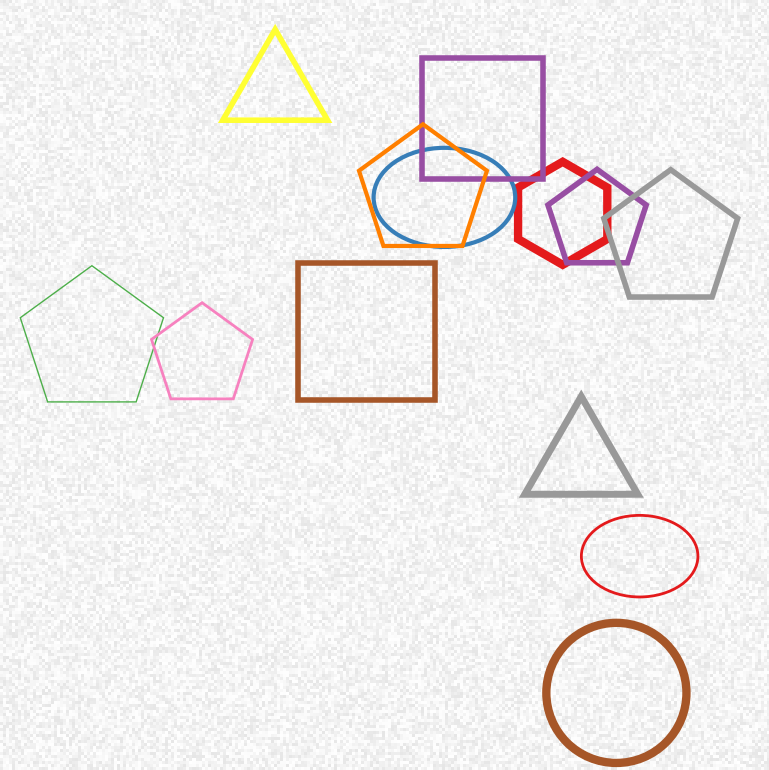[{"shape": "hexagon", "thickness": 3, "radius": 0.33, "center": [0.731, 0.723]}, {"shape": "oval", "thickness": 1, "radius": 0.38, "center": [0.831, 0.278]}, {"shape": "oval", "thickness": 1.5, "radius": 0.46, "center": [0.577, 0.744]}, {"shape": "pentagon", "thickness": 0.5, "radius": 0.49, "center": [0.119, 0.557]}, {"shape": "square", "thickness": 2, "radius": 0.39, "center": [0.627, 0.846]}, {"shape": "pentagon", "thickness": 2, "radius": 0.34, "center": [0.775, 0.713]}, {"shape": "pentagon", "thickness": 1.5, "radius": 0.44, "center": [0.549, 0.751]}, {"shape": "triangle", "thickness": 2, "radius": 0.39, "center": [0.357, 0.883]}, {"shape": "square", "thickness": 2, "radius": 0.45, "center": [0.475, 0.57]}, {"shape": "circle", "thickness": 3, "radius": 0.45, "center": [0.801, 0.1]}, {"shape": "pentagon", "thickness": 1, "radius": 0.35, "center": [0.262, 0.538]}, {"shape": "pentagon", "thickness": 2, "radius": 0.46, "center": [0.871, 0.688]}, {"shape": "triangle", "thickness": 2.5, "radius": 0.42, "center": [0.755, 0.4]}]